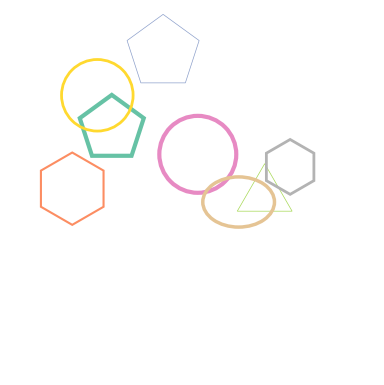[{"shape": "pentagon", "thickness": 3, "radius": 0.44, "center": [0.29, 0.666]}, {"shape": "hexagon", "thickness": 1.5, "radius": 0.47, "center": [0.188, 0.51]}, {"shape": "pentagon", "thickness": 0.5, "radius": 0.49, "center": [0.424, 0.864]}, {"shape": "circle", "thickness": 3, "radius": 0.5, "center": [0.514, 0.599]}, {"shape": "triangle", "thickness": 0.5, "radius": 0.41, "center": [0.687, 0.493]}, {"shape": "circle", "thickness": 2, "radius": 0.46, "center": [0.253, 0.752]}, {"shape": "oval", "thickness": 2.5, "radius": 0.47, "center": [0.62, 0.475]}, {"shape": "hexagon", "thickness": 2, "radius": 0.36, "center": [0.754, 0.566]}]